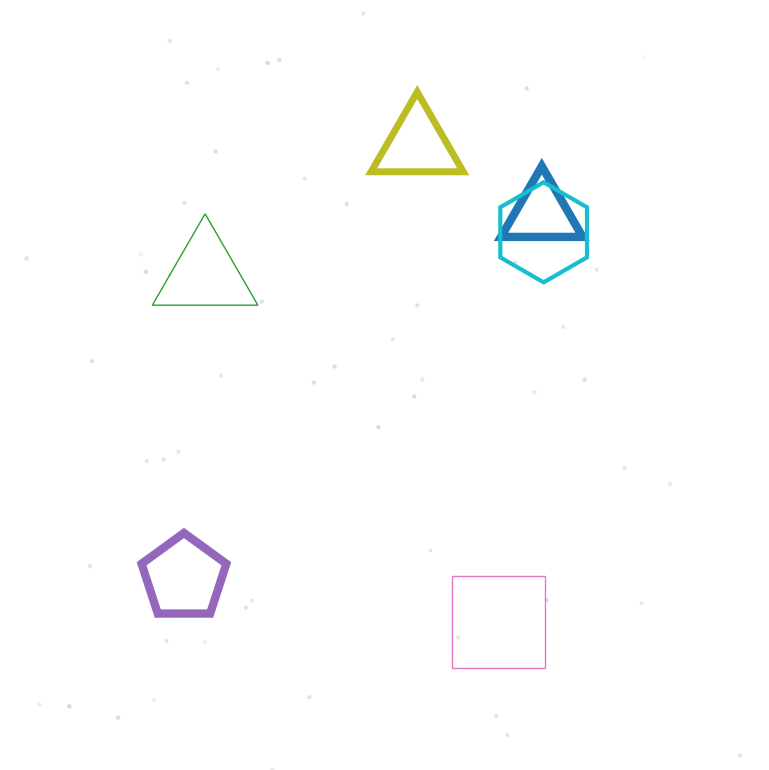[{"shape": "triangle", "thickness": 3, "radius": 0.31, "center": [0.704, 0.723]}, {"shape": "triangle", "thickness": 0.5, "radius": 0.4, "center": [0.266, 0.643]}, {"shape": "pentagon", "thickness": 3, "radius": 0.29, "center": [0.239, 0.25]}, {"shape": "square", "thickness": 0.5, "radius": 0.3, "center": [0.648, 0.192]}, {"shape": "triangle", "thickness": 2.5, "radius": 0.35, "center": [0.542, 0.811]}, {"shape": "hexagon", "thickness": 1.5, "radius": 0.32, "center": [0.706, 0.698]}]